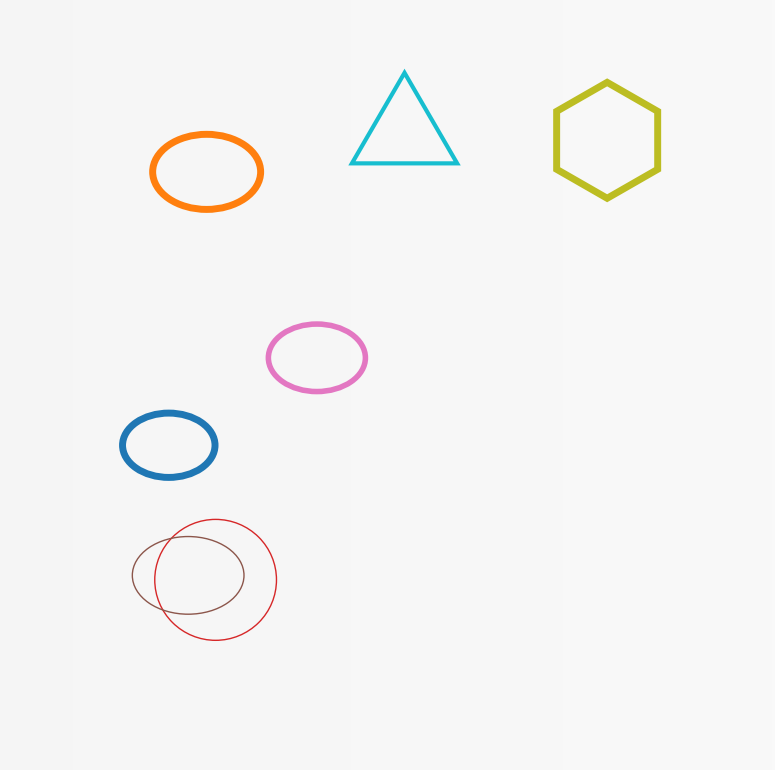[{"shape": "oval", "thickness": 2.5, "radius": 0.3, "center": [0.218, 0.422]}, {"shape": "oval", "thickness": 2.5, "radius": 0.35, "center": [0.267, 0.777]}, {"shape": "circle", "thickness": 0.5, "radius": 0.39, "center": [0.278, 0.247]}, {"shape": "oval", "thickness": 0.5, "radius": 0.36, "center": [0.243, 0.253]}, {"shape": "oval", "thickness": 2, "radius": 0.31, "center": [0.409, 0.535]}, {"shape": "hexagon", "thickness": 2.5, "radius": 0.38, "center": [0.783, 0.818]}, {"shape": "triangle", "thickness": 1.5, "radius": 0.39, "center": [0.522, 0.827]}]